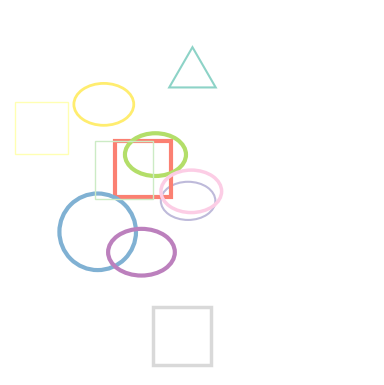[{"shape": "triangle", "thickness": 1.5, "radius": 0.35, "center": [0.5, 0.808]}, {"shape": "square", "thickness": 1, "radius": 0.34, "center": [0.107, 0.668]}, {"shape": "oval", "thickness": 1.5, "radius": 0.35, "center": [0.489, 0.478]}, {"shape": "square", "thickness": 3, "radius": 0.36, "center": [0.372, 0.56]}, {"shape": "circle", "thickness": 3, "radius": 0.5, "center": [0.254, 0.398]}, {"shape": "oval", "thickness": 3, "radius": 0.4, "center": [0.404, 0.598]}, {"shape": "oval", "thickness": 2.5, "radius": 0.39, "center": [0.497, 0.503]}, {"shape": "square", "thickness": 2.5, "radius": 0.38, "center": [0.472, 0.127]}, {"shape": "oval", "thickness": 3, "radius": 0.43, "center": [0.367, 0.345]}, {"shape": "square", "thickness": 1, "radius": 0.38, "center": [0.323, 0.559]}, {"shape": "oval", "thickness": 2, "radius": 0.39, "center": [0.27, 0.729]}]